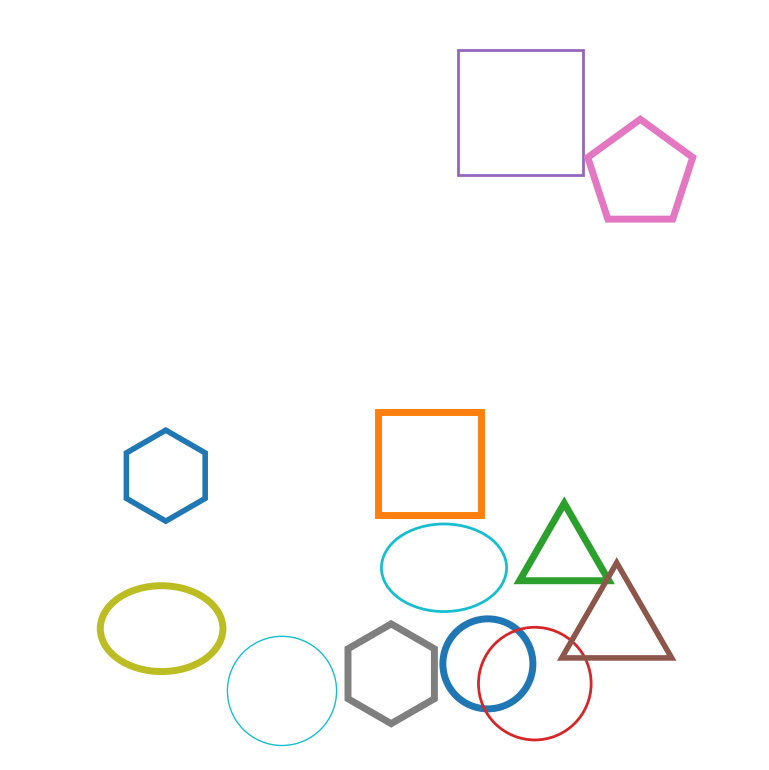[{"shape": "circle", "thickness": 2.5, "radius": 0.29, "center": [0.634, 0.138]}, {"shape": "hexagon", "thickness": 2, "radius": 0.3, "center": [0.215, 0.382]}, {"shape": "square", "thickness": 2.5, "radius": 0.34, "center": [0.558, 0.398]}, {"shape": "triangle", "thickness": 2.5, "radius": 0.34, "center": [0.733, 0.279]}, {"shape": "circle", "thickness": 1, "radius": 0.37, "center": [0.695, 0.112]}, {"shape": "square", "thickness": 1, "radius": 0.41, "center": [0.676, 0.854]}, {"shape": "triangle", "thickness": 2, "radius": 0.41, "center": [0.801, 0.187]}, {"shape": "pentagon", "thickness": 2.5, "radius": 0.36, "center": [0.832, 0.773]}, {"shape": "hexagon", "thickness": 2.5, "radius": 0.32, "center": [0.508, 0.125]}, {"shape": "oval", "thickness": 2.5, "radius": 0.4, "center": [0.21, 0.184]}, {"shape": "oval", "thickness": 1, "radius": 0.41, "center": [0.577, 0.263]}, {"shape": "circle", "thickness": 0.5, "radius": 0.35, "center": [0.366, 0.103]}]